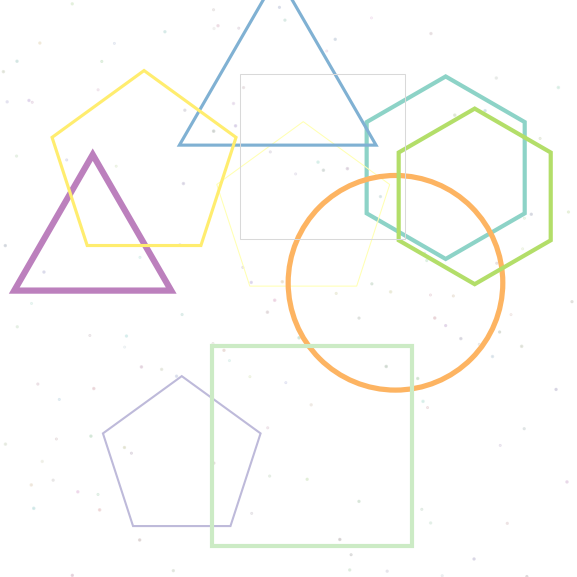[{"shape": "hexagon", "thickness": 2, "radius": 0.79, "center": [0.772, 0.709]}, {"shape": "pentagon", "thickness": 0.5, "radius": 0.79, "center": [0.525, 0.631]}, {"shape": "pentagon", "thickness": 1, "radius": 0.72, "center": [0.315, 0.204]}, {"shape": "triangle", "thickness": 1.5, "radius": 0.98, "center": [0.481, 0.846]}, {"shape": "circle", "thickness": 2.5, "radius": 0.93, "center": [0.685, 0.509]}, {"shape": "hexagon", "thickness": 2, "radius": 0.76, "center": [0.822, 0.659]}, {"shape": "square", "thickness": 0.5, "radius": 0.71, "center": [0.558, 0.729]}, {"shape": "triangle", "thickness": 3, "radius": 0.78, "center": [0.161, 0.574]}, {"shape": "square", "thickness": 2, "radius": 0.87, "center": [0.54, 0.228]}, {"shape": "pentagon", "thickness": 1.5, "radius": 0.84, "center": [0.249, 0.709]}]